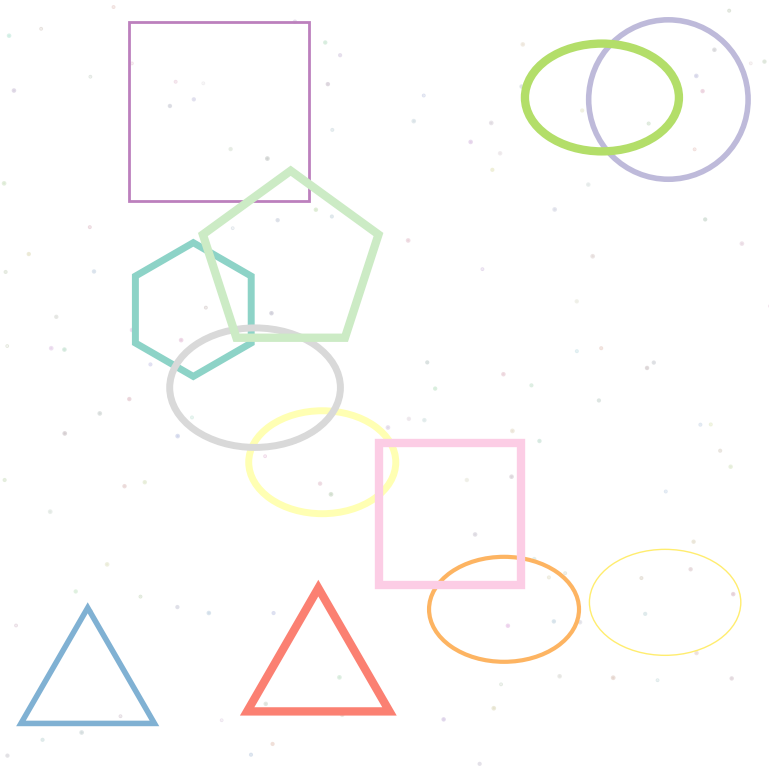[{"shape": "hexagon", "thickness": 2.5, "radius": 0.43, "center": [0.251, 0.598]}, {"shape": "oval", "thickness": 2.5, "radius": 0.48, "center": [0.419, 0.4]}, {"shape": "circle", "thickness": 2, "radius": 0.52, "center": [0.868, 0.871]}, {"shape": "triangle", "thickness": 3, "radius": 0.53, "center": [0.413, 0.129]}, {"shape": "triangle", "thickness": 2, "radius": 0.5, "center": [0.114, 0.111]}, {"shape": "oval", "thickness": 1.5, "radius": 0.49, "center": [0.655, 0.209]}, {"shape": "oval", "thickness": 3, "radius": 0.5, "center": [0.782, 0.873]}, {"shape": "square", "thickness": 3, "radius": 0.46, "center": [0.585, 0.333]}, {"shape": "oval", "thickness": 2.5, "radius": 0.55, "center": [0.331, 0.497]}, {"shape": "square", "thickness": 1, "radius": 0.58, "center": [0.284, 0.855]}, {"shape": "pentagon", "thickness": 3, "radius": 0.6, "center": [0.378, 0.658]}, {"shape": "oval", "thickness": 0.5, "radius": 0.49, "center": [0.864, 0.218]}]